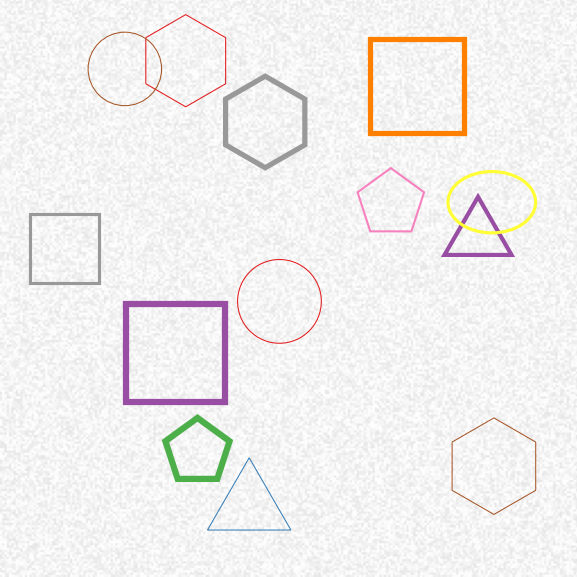[{"shape": "circle", "thickness": 0.5, "radius": 0.36, "center": [0.484, 0.477]}, {"shape": "hexagon", "thickness": 0.5, "radius": 0.4, "center": [0.322, 0.894]}, {"shape": "triangle", "thickness": 0.5, "radius": 0.42, "center": [0.431, 0.123]}, {"shape": "pentagon", "thickness": 3, "radius": 0.29, "center": [0.342, 0.217]}, {"shape": "square", "thickness": 3, "radius": 0.43, "center": [0.304, 0.388]}, {"shape": "triangle", "thickness": 2, "radius": 0.34, "center": [0.828, 0.591]}, {"shape": "square", "thickness": 2.5, "radius": 0.4, "center": [0.722, 0.85]}, {"shape": "oval", "thickness": 1.5, "radius": 0.38, "center": [0.852, 0.649]}, {"shape": "circle", "thickness": 0.5, "radius": 0.32, "center": [0.216, 0.88]}, {"shape": "hexagon", "thickness": 0.5, "radius": 0.42, "center": [0.855, 0.192]}, {"shape": "pentagon", "thickness": 1, "radius": 0.3, "center": [0.677, 0.647]}, {"shape": "square", "thickness": 1.5, "radius": 0.3, "center": [0.112, 0.569]}, {"shape": "hexagon", "thickness": 2.5, "radius": 0.4, "center": [0.459, 0.788]}]